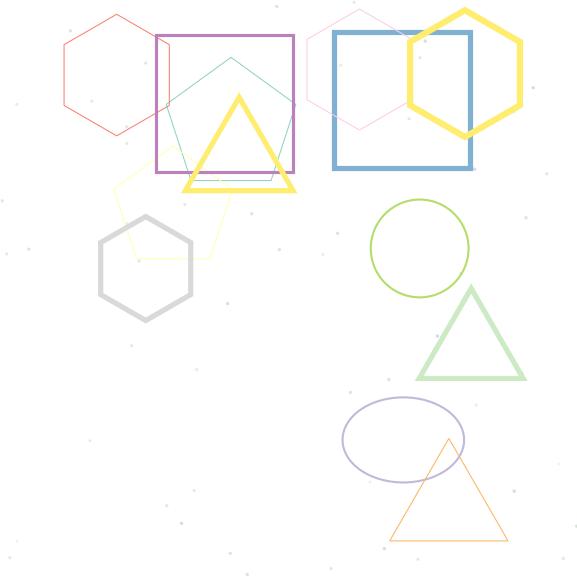[{"shape": "pentagon", "thickness": 0.5, "radius": 0.59, "center": [0.4, 0.782]}, {"shape": "pentagon", "thickness": 0.5, "radius": 0.54, "center": [0.3, 0.638]}, {"shape": "oval", "thickness": 1, "radius": 0.53, "center": [0.698, 0.237]}, {"shape": "hexagon", "thickness": 0.5, "radius": 0.53, "center": [0.202, 0.869]}, {"shape": "square", "thickness": 2.5, "radius": 0.59, "center": [0.696, 0.826]}, {"shape": "triangle", "thickness": 0.5, "radius": 0.59, "center": [0.777, 0.122]}, {"shape": "circle", "thickness": 1, "radius": 0.42, "center": [0.727, 0.569]}, {"shape": "hexagon", "thickness": 0.5, "radius": 0.52, "center": [0.622, 0.879]}, {"shape": "hexagon", "thickness": 2.5, "radius": 0.45, "center": [0.252, 0.534]}, {"shape": "square", "thickness": 1.5, "radius": 0.59, "center": [0.389, 0.82]}, {"shape": "triangle", "thickness": 2.5, "radius": 0.52, "center": [0.816, 0.396]}, {"shape": "hexagon", "thickness": 3, "radius": 0.55, "center": [0.805, 0.872]}, {"shape": "triangle", "thickness": 2.5, "radius": 0.54, "center": [0.414, 0.723]}]